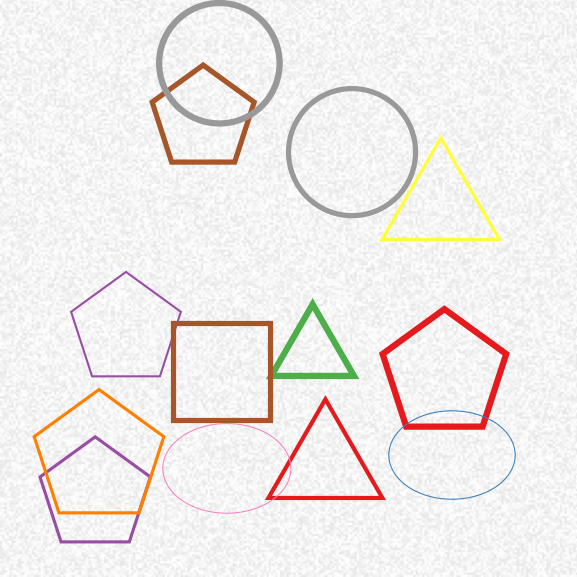[{"shape": "pentagon", "thickness": 3, "radius": 0.56, "center": [0.77, 0.351]}, {"shape": "triangle", "thickness": 2, "radius": 0.57, "center": [0.563, 0.194]}, {"shape": "oval", "thickness": 0.5, "radius": 0.55, "center": [0.783, 0.211]}, {"shape": "triangle", "thickness": 3, "radius": 0.41, "center": [0.541, 0.39]}, {"shape": "pentagon", "thickness": 1, "radius": 0.5, "center": [0.218, 0.428]}, {"shape": "pentagon", "thickness": 1.5, "radius": 0.5, "center": [0.165, 0.142]}, {"shape": "pentagon", "thickness": 1.5, "radius": 0.59, "center": [0.171, 0.207]}, {"shape": "triangle", "thickness": 1.5, "radius": 0.59, "center": [0.763, 0.643]}, {"shape": "pentagon", "thickness": 2.5, "radius": 0.46, "center": [0.352, 0.794]}, {"shape": "square", "thickness": 2.5, "radius": 0.42, "center": [0.384, 0.356]}, {"shape": "oval", "thickness": 0.5, "radius": 0.55, "center": [0.393, 0.188]}, {"shape": "circle", "thickness": 3, "radius": 0.52, "center": [0.38, 0.89]}, {"shape": "circle", "thickness": 2.5, "radius": 0.55, "center": [0.61, 0.736]}]